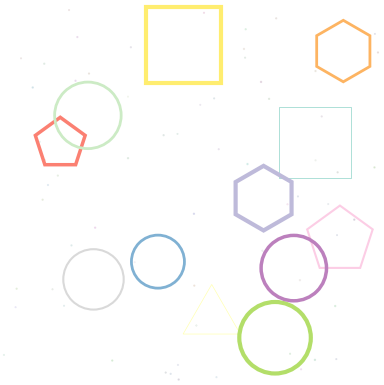[{"shape": "square", "thickness": 0.5, "radius": 0.47, "center": [0.818, 0.63]}, {"shape": "triangle", "thickness": 0.5, "radius": 0.43, "center": [0.55, 0.175]}, {"shape": "hexagon", "thickness": 3, "radius": 0.42, "center": [0.685, 0.485]}, {"shape": "pentagon", "thickness": 2.5, "radius": 0.34, "center": [0.156, 0.627]}, {"shape": "circle", "thickness": 2, "radius": 0.34, "center": [0.41, 0.32]}, {"shape": "hexagon", "thickness": 2, "radius": 0.4, "center": [0.892, 0.867]}, {"shape": "circle", "thickness": 3, "radius": 0.46, "center": [0.714, 0.123]}, {"shape": "pentagon", "thickness": 1.5, "radius": 0.45, "center": [0.883, 0.377]}, {"shape": "circle", "thickness": 1.5, "radius": 0.39, "center": [0.243, 0.274]}, {"shape": "circle", "thickness": 2.5, "radius": 0.42, "center": [0.763, 0.304]}, {"shape": "circle", "thickness": 2, "radius": 0.43, "center": [0.228, 0.7]}, {"shape": "square", "thickness": 3, "radius": 0.49, "center": [0.476, 0.883]}]